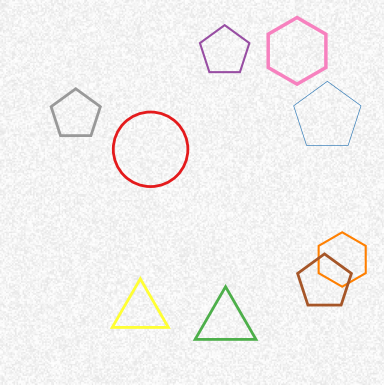[{"shape": "circle", "thickness": 2, "radius": 0.48, "center": [0.391, 0.612]}, {"shape": "pentagon", "thickness": 0.5, "radius": 0.46, "center": [0.85, 0.697]}, {"shape": "triangle", "thickness": 2, "radius": 0.46, "center": [0.586, 0.164]}, {"shape": "pentagon", "thickness": 1.5, "radius": 0.34, "center": [0.584, 0.867]}, {"shape": "hexagon", "thickness": 1.5, "radius": 0.35, "center": [0.889, 0.326]}, {"shape": "triangle", "thickness": 2, "radius": 0.42, "center": [0.364, 0.192]}, {"shape": "pentagon", "thickness": 2, "radius": 0.37, "center": [0.843, 0.267]}, {"shape": "hexagon", "thickness": 2.5, "radius": 0.43, "center": [0.772, 0.868]}, {"shape": "pentagon", "thickness": 2, "radius": 0.34, "center": [0.197, 0.702]}]